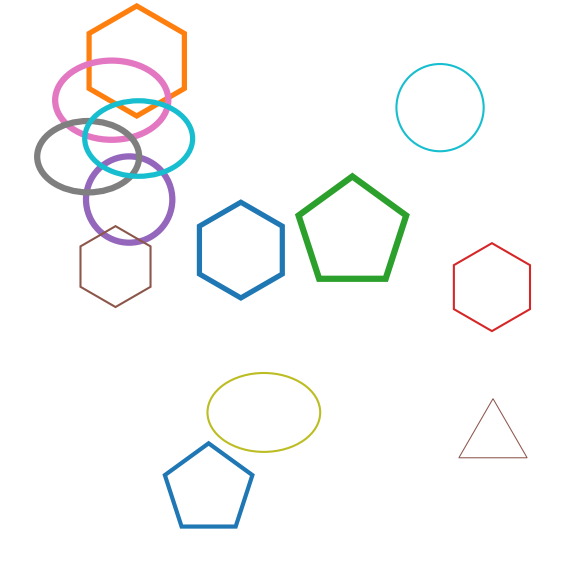[{"shape": "hexagon", "thickness": 2.5, "radius": 0.41, "center": [0.417, 0.566]}, {"shape": "pentagon", "thickness": 2, "radius": 0.4, "center": [0.361, 0.152]}, {"shape": "hexagon", "thickness": 2.5, "radius": 0.48, "center": [0.237, 0.894]}, {"shape": "pentagon", "thickness": 3, "radius": 0.49, "center": [0.61, 0.596]}, {"shape": "hexagon", "thickness": 1, "radius": 0.38, "center": [0.852, 0.502]}, {"shape": "circle", "thickness": 3, "radius": 0.37, "center": [0.224, 0.654]}, {"shape": "hexagon", "thickness": 1, "radius": 0.35, "center": [0.2, 0.538]}, {"shape": "triangle", "thickness": 0.5, "radius": 0.34, "center": [0.854, 0.241]}, {"shape": "oval", "thickness": 3, "radius": 0.49, "center": [0.193, 0.826]}, {"shape": "oval", "thickness": 3, "radius": 0.44, "center": [0.153, 0.728]}, {"shape": "oval", "thickness": 1, "radius": 0.49, "center": [0.457, 0.285]}, {"shape": "oval", "thickness": 2.5, "radius": 0.47, "center": [0.24, 0.759]}, {"shape": "circle", "thickness": 1, "radius": 0.38, "center": [0.762, 0.813]}]